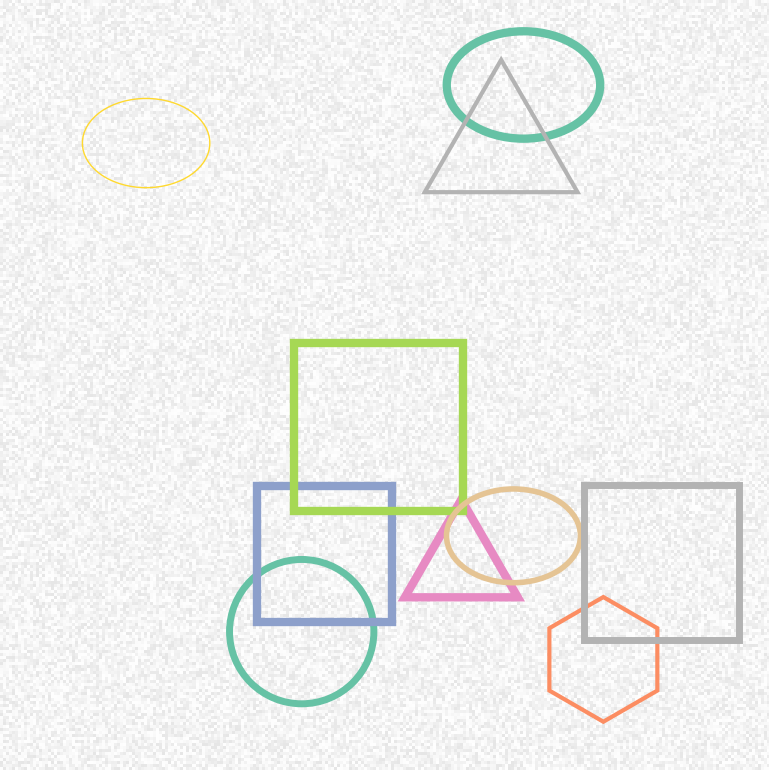[{"shape": "circle", "thickness": 2.5, "radius": 0.47, "center": [0.392, 0.18]}, {"shape": "oval", "thickness": 3, "radius": 0.5, "center": [0.68, 0.89]}, {"shape": "hexagon", "thickness": 1.5, "radius": 0.4, "center": [0.784, 0.144]}, {"shape": "square", "thickness": 3, "radius": 0.44, "center": [0.422, 0.28]}, {"shape": "triangle", "thickness": 3, "radius": 0.42, "center": [0.599, 0.267]}, {"shape": "square", "thickness": 3, "radius": 0.55, "center": [0.492, 0.446]}, {"shape": "oval", "thickness": 0.5, "radius": 0.41, "center": [0.19, 0.814]}, {"shape": "oval", "thickness": 2, "radius": 0.43, "center": [0.667, 0.304]}, {"shape": "square", "thickness": 2.5, "radius": 0.5, "center": [0.859, 0.269]}, {"shape": "triangle", "thickness": 1.5, "radius": 0.57, "center": [0.651, 0.808]}]